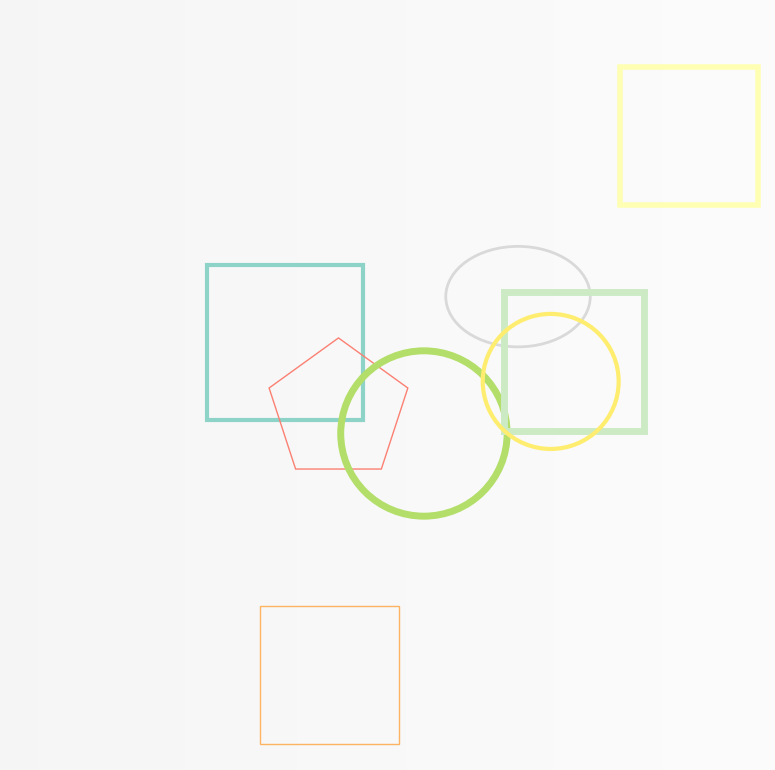[{"shape": "square", "thickness": 1.5, "radius": 0.5, "center": [0.368, 0.555]}, {"shape": "square", "thickness": 2, "radius": 0.45, "center": [0.889, 0.823]}, {"shape": "pentagon", "thickness": 0.5, "radius": 0.47, "center": [0.437, 0.467]}, {"shape": "square", "thickness": 0.5, "radius": 0.45, "center": [0.426, 0.123]}, {"shape": "circle", "thickness": 2.5, "radius": 0.54, "center": [0.547, 0.437]}, {"shape": "oval", "thickness": 1, "radius": 0.47, "center": [0.668, 0.615]}, {"shape": "square", "thickness": 2.5, "radius": 0.45, "center": [0.74, 0.531]}, {"shape": "circle", "thickness": 1.5, "radius": 0.44, "center": [0.711, 0.505]}]